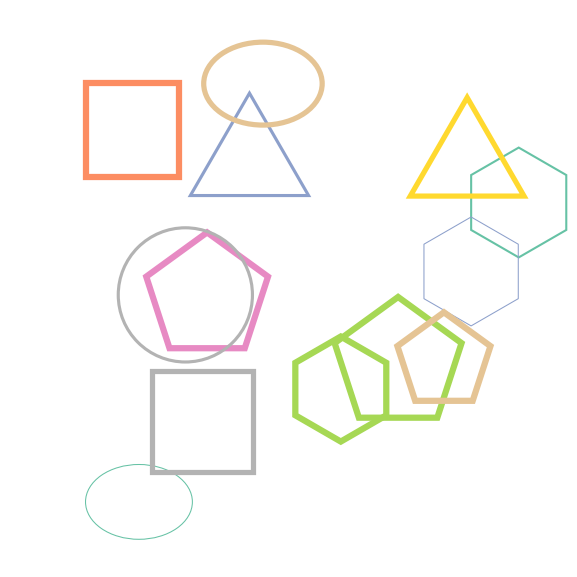[{"shape": "oval", "thickness": 0.5, "radius": 0.46, "center": [0.241, 0.13]}, {"shape": "hexagon", "thickness": 1, "radius": 0.48, "center": [0.898, 0.648]}, {"shape": "square", "thickness": 3, "radius": 0.4, "center": [0.23, 0.774]}, {"shape": "triangle", "thickness": 1.5, "radius": 0.59, "center": [0.432, 0.72]}, {"shape": "hexagon", "thickness": 0.5, "radius": 0.47, "center": [0.816, 0.529]}, {"shape": "pentagon", "thickness": 3, "radius": 0.55, "center": [0.359, 0.486]}, {"shape": "pentagon", "thickness": 3, "radius": 0.58, "center": [0.689, 0.369]}, {"shape": "hexagon", "thickness": 3, "radius": 0.45, "center": [0.59, 0.325]}, {"shape": "triangle", "thickness": 2.5, "radius": 0.57, "center": [0.809, 0.716]}, {"shape": "pentagon", "thickness": 3, "radius": 0.42, "center": [0.769, 0.374]}, {"shape": "oval", "thickness": 2.5, "radius": 0.51, "center": [0.455, 0.854]}, {"shape": "square", "thickness": 2.5, "radius": 0.44, "center": [0.35, 0.269]}, {"shape": "circle", "thickness": 1.5, "radius": 0.58, "center": [0.321, 0.488]}]